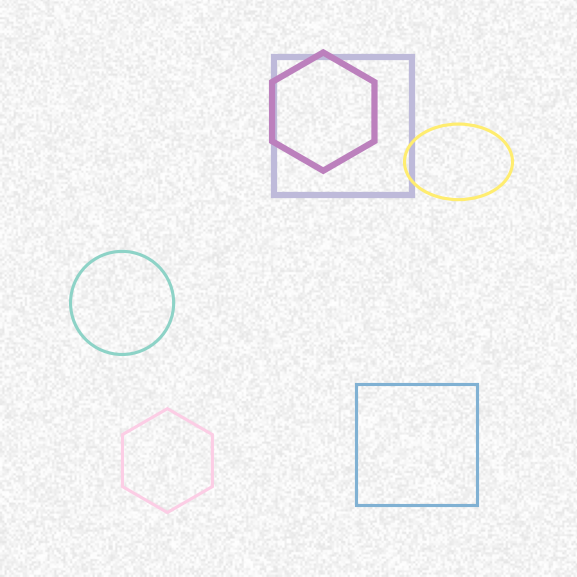[{"shape": "circle", "thickness": 1.5, "radius": 0.45, "center": [0.211, 0.475]}, {"shape": "square", "thickness": 3, "radius": 0.6, "center": [0.594, 0.781]}, {"shape": "square", "thickness": 1.5, "radius": 0.53, "center": [0.721, 0.229]}, {"shape": "hexagon", "thickness": 1.5, "radius": 0.45, "center": [0.29, 0.202]}, {"shape": "hexagon", "thickness": 3, "radius": 0.51, "center": [0.56, 0.806]}, {"shape": "oval", "thickness": 1.5, "radius": 0.47, "center": [0.794, 0.719]}]